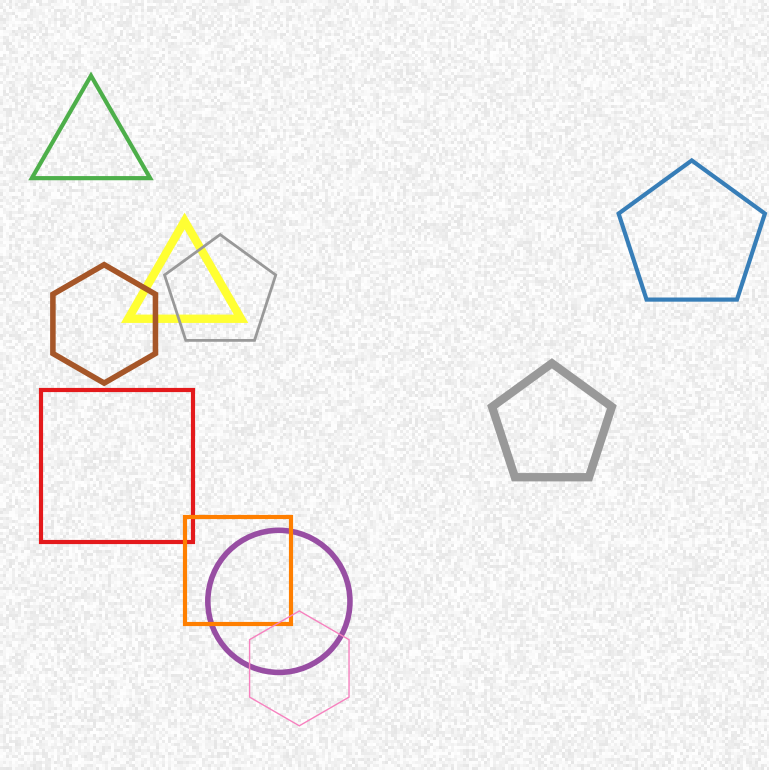[{"shape": "square", "thickness": 1.5, "radius": 0.49, "center": [0.152, 0.395]}, {"shape": "pentagon", "thickness": 1.5, "radius": 0.5, "center": [0.898, 0.692]}, {"shape": "triangle", "thickness": 1.5, "radius": 0.44, "center": [0.118, 0.813]}, {"shape": "circle", "thickness": 2, "radius": 0.46, "center": [0.362, 0.219]}, {"shape": "square", "thickness": 1.5, "radius": 0.35, "center": [0.309, 0.259]}, {"shape": "triangle", "thickness": 3, "radius": 0.42, "center": [0.24, 0.628]}, {"shape": "hexagon", "thickness": 2, "radius": 0.38, "center": [0.135, 0.579]}, {"shape": "hexagon", "thickness": 0.5, "radius": 0.37, "center": [0.389, 0.132]}, {"shape": "pentagon", "thickness": 3, "radius": 0.41, "center": [0.717, 0.446]}, {"shape": "pentagon", "thickness": 1, "radius": 0.38, "center": [0.286, 0.619]}]